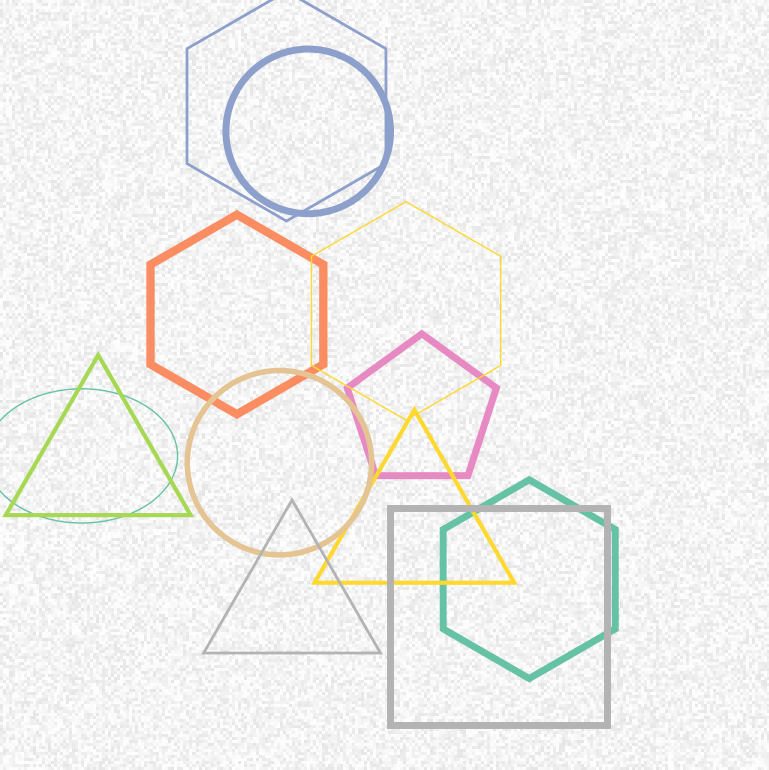[{"shape": "hexagon", "thickness": 2.5, "radius": 0.65, "center": [0.687, 0.248]}, {"shape": "oval", "thickness": 0.5, "radius": 0.62, "center": [0.106, 0.408]}, {"shape": "hexagon", "thickness": 3, "radius": 0.65, "center": [0.308, 0.592]}, {"shape": "hexagon", "thickness": 1, "radius": 0.75, "center": [0.372, 0.862]}, {"shape": "circle", "thickness": 2.5, "radius": 0.53, "center": [0.4, 0.829]}, {"shape": "pentagon", "thickness": 2.5, "radius": 0.51, "center": [0.548, 0.465]}, {"shape": "triangle", "thickness": 1.5, "radius": 0.69, "center": [0.128, 0.4]}, {"shape": "hexagon", "thickness": 0.5, "radius": 0.71, "center": [0.527, 0.596]}, {"shape": "triangle", "thickness": 1.5, "radius": 0.75, "center": [0.538, 0.318]}, {"shape": "circle", "thickness": 2, "radius": 0.6, "center": [0.363, 0.399]}, {"shape": "square", "thickness": 2.5, "radius": 0.7, "center": [0.648, 0.199]}, {"shape": "triangle", "thickness": 1, "radius": 0.66, "center": [0.379, 0.218]}]